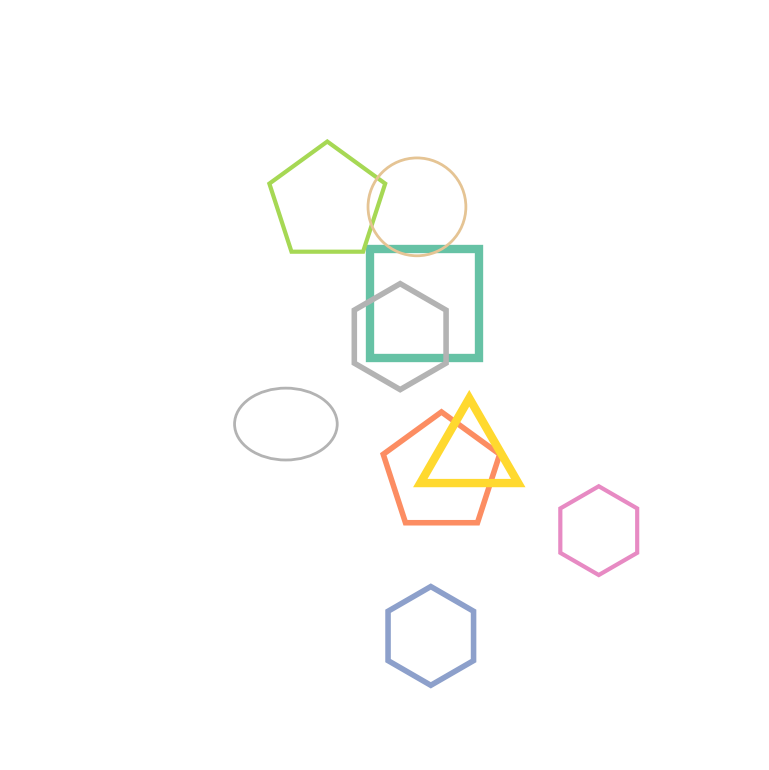[{"shape": "square", "thickness": 3, "radius": 0.35, "center": [0.551, 0.606]}, {"shape": "pentagon", "thickness": 2, "radius": 0.4, "center": [0.573, 0.385]}, {"shape": "hexagon", "thickness": 2, "radius": 0.32, "center": [0.559, 0.174]}, {"shape": "hexagon", "thickness": 1.5, "radius": 0.29, "center": [0.778, 0.311]}, {"shape": "pentagon", "thickness": 1.5, "radius": 0.4, "center": [0.425, 0.737]}, {"shape": "triangle", "thickness": 3, "radius": 0.37, "center": [0.609, 0.409]}, {"shape": "circle", "thickness": 1, "radius": 0.32, "center": [0.541, 0.731]}, {"shape": "hexagon", "thickness": 2, "radius": 0.34, "center": [0.52, 0.563]}, {"shape": "oval", "thickness": 1, "radius": 0.33, "center": [0.371, 0.449]}]